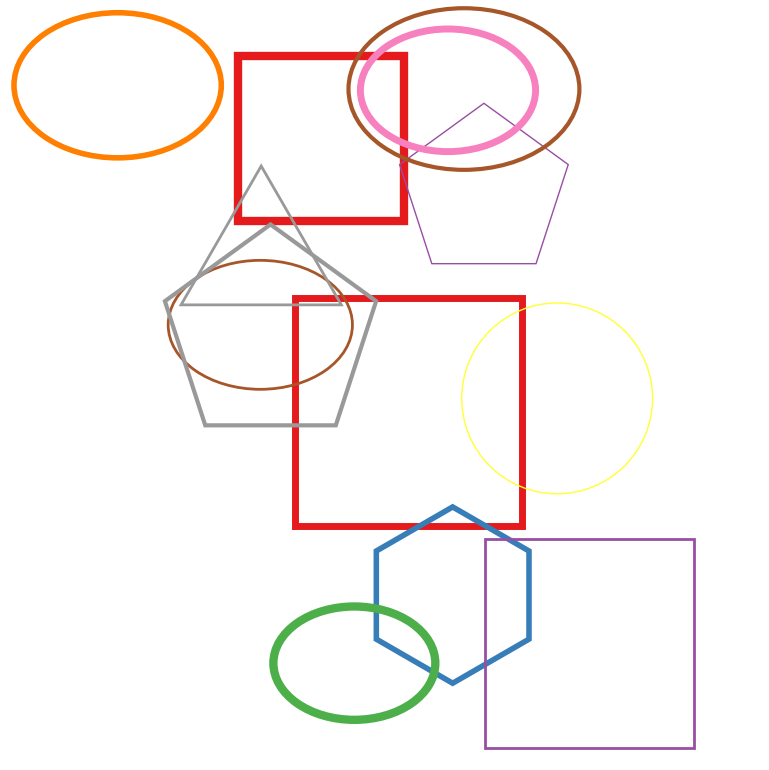[{"shape": "square", "thickness": 2.5, "radius": 0.74, "center": [0.531, 0.465]}, {"shape": "square", "thickness": 3, "radius": 0.54, "center": [0.417, 0.82]}, {"shape": "hexagon", "thickness": 2, "radius": 0.57, "center": [0.588, 0.227]}, {"shape": "oval", "thickness": 3, "radius": 0.53, "center": [0.46, 0.139]}, {"shape": "square", "thickness": 1, "radius": 0.68, "center": [0.766, 0.165]}, {"shape": "pentagon", "thickness": 0.5, "radius": 0.58, "center": [0.628, 0.751]}, {"shape": "oval", "thickness": 2, "radius": 0.67, "center": [0.153, 0.889]}, {"shape": "circle", "thickness": 0.5, "radius": 0.62, "center": [0.724, 0.483]}, {"shape": "oval", "thickness": 1, "radius": 0.6, "center": [0.338, 0.578]}, {"shape": "oval", "thickness": 1.5, "radius": 0.75, "center": [0.603, 0.884]}, {"shape": "oval", "thickness": 2.5, "radius": 0.57, "center": [0.582, 0.883]}, {"shape": "triangle", "thickness": 1, "radius": 0.6, "center": [0.339, 0.664]}, {"shape": "pentagon", "thickness": 1.5, "radius": 0.72, "center": [0.351, 0.564]}]